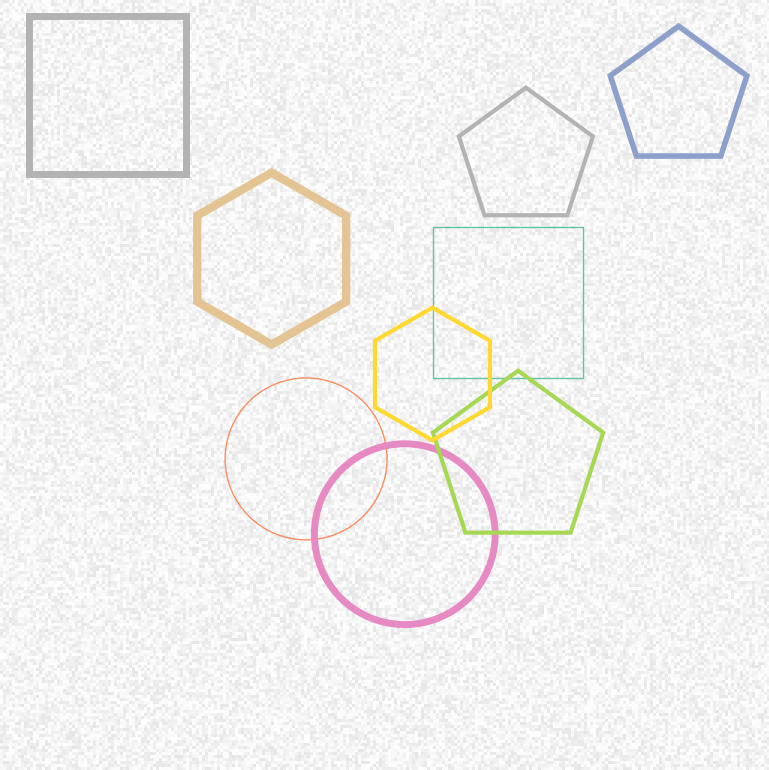[{"shape": "square", "thickness": 0.5, "radius": 0.49, "center": [0.659, 0.607]}, {"shape": "circle", "thickness": 0.5, "radius": 0.53, "center": [0.398, 0.404]}, {"shape": "pentagon", "thickness": 2, "radius": 0.47, "center": [0.881, 0.873]}, {"shape": "circle", "thickness": 2.5, "radius": 0.59, "center": [0.526, 0.306]}, {"shape": "pentagon", "thickness": 1.5, "radius": 0.58, "center": [0.673, 0.402]}, {"shape": "hexagon", "thickness": 1.5, "radius": 0.43, "center": [0.562, 0.514]}, {"shape": "hexagon", "thickness": 3, "radius": 0.56, "center": [0.353, 0.664]}, {"shape": "pentagon", "thickness": 1.5, "radius": 0.46, "center": [0.683, 0.795]}, {"shape": "square", "thickness": 2.5, "radius": 0.51, "center": [0.14, 0.876]}]